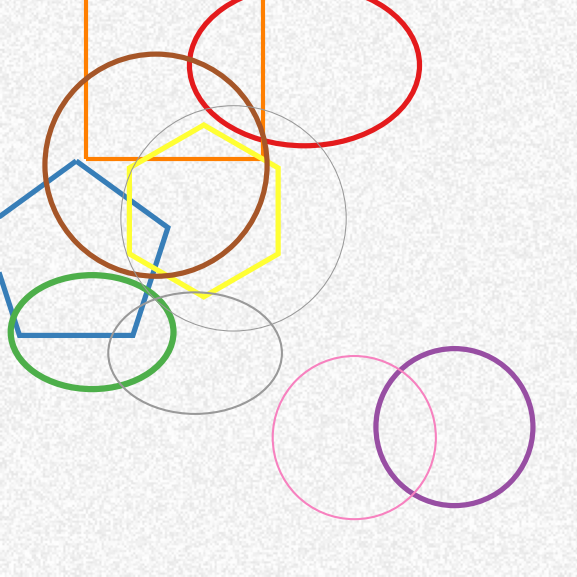[{"shape": "oval", "thickness": 2.5, "radius": 1.0, "center": [0.527, 0.886]}, {"shape": "pentagon", "thickness": 2.5, "radius": 0.83, "center": [0.132, 0.553]}, {"shape": "oval", "thickness": 3, "radius": 0.7, "center": [0.159, 0.424]}, {"shape": "circle", "thickness": 2.5, "radius": 0.68, "center": [0.787, 0.26]}, {"shape": "square", "thickness": 2, "radius": 0.77, "center": [0.301, 0.877]}, {"shape": "hexagon", "thickness": 2.5, "radius": 0.74, "center": [0.353, 0.634]}, {"shape": "circle", "thickness": 2.5, "radius": 0.96, "center": [0.27, 0.713]}, {"shape": "circle", "thickness": 1, "radius": 0.71, "center": [0.613, 0.241]}, {"shape": "oval", "thickness": 1, "radius": 0.75, "center": [0.338, 0.388]}, {"shape": "circle", "thickness": 0.5, "radius": 0.98, "center": [0.404, 0.621]}]